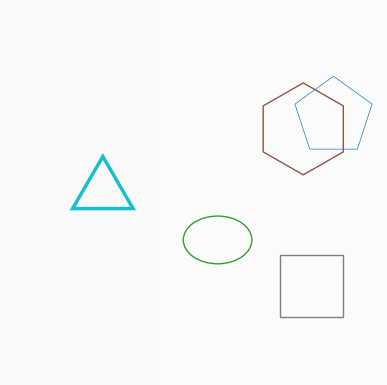[{"shape": "pentagon", "thickness": 0.5, "radius": 0.52, "center": [0.861, 0.697]}, {"shape": "oval", "thickness": 1, "radius": 0.44, "center": [0.562, 0.377]}, {"shape": "hexagon", "thickness": 1, "radius": 0.6, "center": [0.783, 0.665]}, {"shape": "square", "thickness": 1, "radius": 0.41, "center": [0.805, 0.258]}, {"shape": "triangle", "thickness": 2.5, "radius": 0.45, "center": [0.265, 0.503]}]